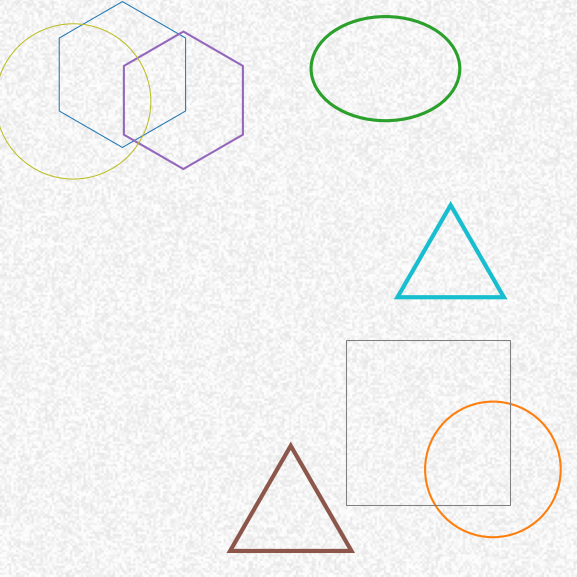[{"shape": "hexagon", "thickness": 0.5, "radius": 0.63, "center": [0.212, 0.87]}, {"shape": "circle", "thickness": 1, "radius": 0.59, "center": [0.854, 0.186]}, {"shape": "oval", "thickness": 1.5, "radius": 0.64, "center": [0.667, 0.88]}, {"shape": "hexagon", "thickness": 1, "radius": 0.6, "center": [0.318, 0.825]}, {"shape": "triangle", "thickness": 2, "radius": 0.61, "center": [0.503, 0.106]}, {"shape": "square", "thickness": 0.5, "radius": 0.71, "center": [0.741, 0.267]}, {"shape": "circle", "thickness": 0.5, "radius": 0.67, "center": [0.127, 0.824]}, {"shape": "triangle", "thickness": 2, "radius": 0.53, "center": [0.78, 0.538]}]